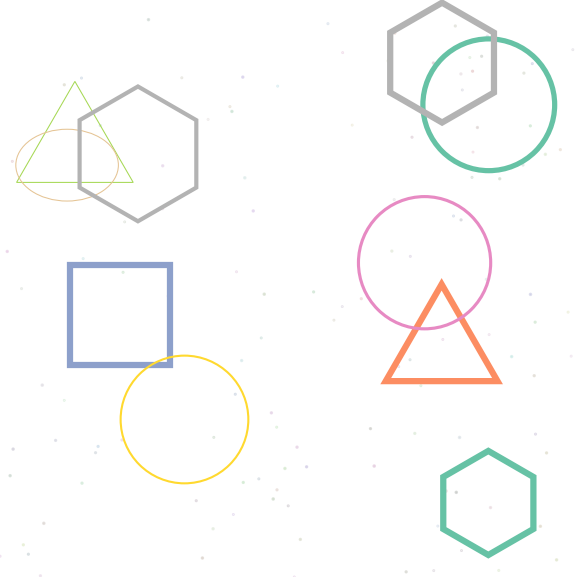[{"shape": "circle", "thickness": 2.5, "radius": 0.57, "center": [0.846, 0.818]}, {"shape": "hexagon", "thickness": 3, "radius": 0.45, "center": [0.846, 0.128]}, {"shape": "triangle", "thickness": 3, "radius": 0.56, "center": [0.765, 0.395]}, {"shape": "square", "thickness": 3, "radius": 0.43, "center": [0.208, 0.454]}, {"shape": "circle", "thickness": 1.5, "radius": 0.57, "center": [0.735, 0.544]}, {"shape": "triangle", "thickness": 0.5, "radius": 0.58, "center": [0.13, 0.742]}, {"shape": "circle", "thickness": 1, "radius": 0.55, "center": [0.319, 0.273]}, {"shape": "oval", "thickness": 0.5, "radius": 0.44, "center": [0.116, 0.713]}, {"shape": "hexagon", "thickness": 3, "radius": 0.52, "center": [0.766, 0.891]}, {"shape": "hexagon", "thickness": 2, "radius": 0.58, "center": [0.239, 0.733]}]